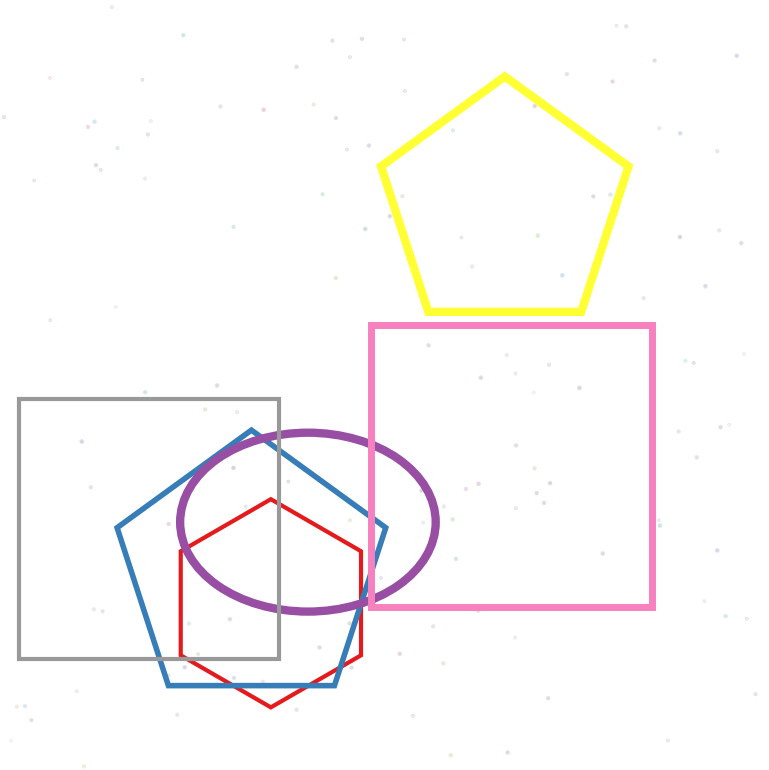[{"shape": "hexagon", "thickness": 1.5, "radius": 0.68, "center": [0.352, 0.217]}, {"shape": "pentagon", "thickness": 2, "radius": 0.92, "center": [0.327, 0.258]}, {"shape": "oval", "thickness": 3, "radius": 0.83, "center": [0.4, 0.322]}, {"shape": "pentagon", "thickness": 3, "radius": 0.84, "center": [0.656, 0.732]}, {"shape": "square", "thickness": 2.5, "radius": 0.91, "center": [0.664, 0.395]}, {"shape": "square", "thickness": 1.5, "radius": 0.84, "center": [0.194, 0.313]}]